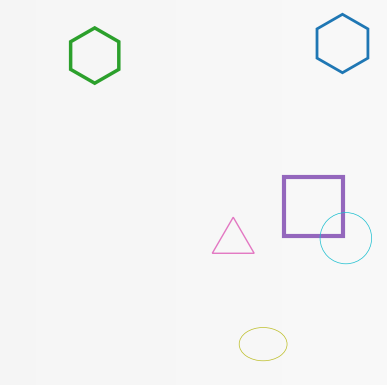[{"shape": "hexagon", "thickness": 2, "radius": 0.38, "center": [0.884, 0.887]}, {"shape": "hexagon", "thickness": 2.5, "radius": 0.36, "center": [0.244, 0.856]}, {"shape": "square", "thickness": 3, "radius": 0.38, "center": [0.809, 0.463]}, {"shape": "triangle", "thickness": 1, "radius": 0.31, "center": [0.602, 0.373]}, {"shape": "oval", "thickness": 0.5, "radius": 0.31, "center": [0.679, 0.106]}, {"shape": "circle", "thickness": 0.5, "radius": 0.33, "center": [0.893, 0.381]}]